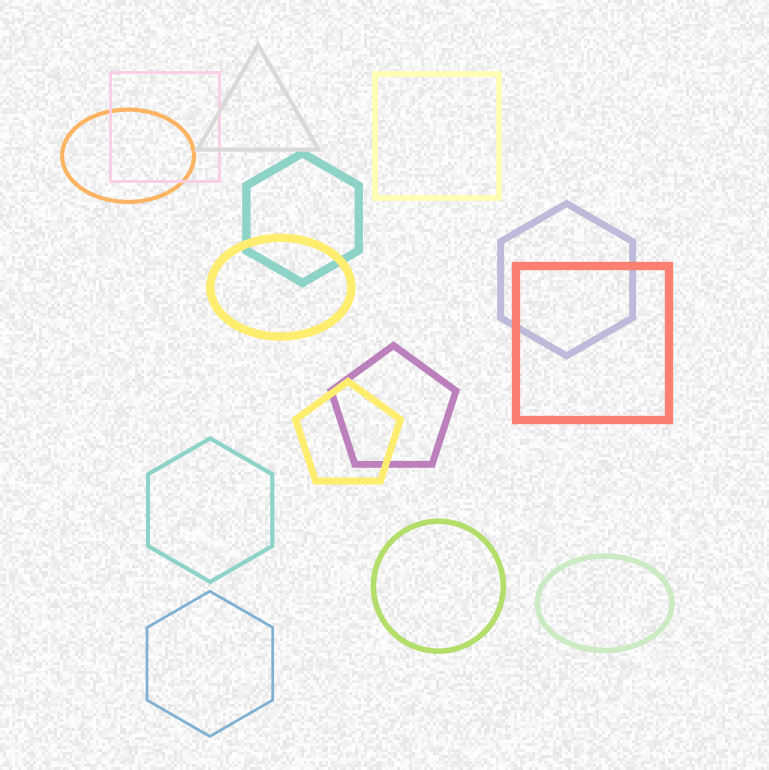[{"shape": "hexagon", "thickness": 3, "radius": 0.42, "center": [0.393, 0.717]}, {"shape": "hexagon", "thickness": 1.5, "radius": 0.47, "center": [0.273, 0.337]}, {"shape": "square", "thickness": 2, "radius": 0.4, "center": [0.567, 0.823]}, {"shape": "hexagon", "thickness": 2.5, "radius": 0.49, "center": [0.736, 0.637]}, {"shape": "square", "thickness": 3, "radius": 0.5, "center": [0.77, 0.555]}, {"shape": "hexagon", "thickness": 1, "radius": 0.47, "center": [0.273, 0.138]}, {"shape": "oval", "thickness": 1.5, "radius": 0.43, "center": [0.166, 0.798]}, {"shape": "circle", "thickness": 2, "radius": 0.42, "center": [0.569, 0.239]}, {"shape": "square", "thickness": 1, "radius": 0.35, "center": [0.214, 0.835]}, {"shape": "triangle", "thickness": 1.5, "radius": 0.45, "center": [0.335, 0.851]}, {"shape": "pentagon", "thickness": 2.5, "radius": 0.43, "center": [0.511, 0.466]}, {"shape": "oval", "thickness": 2, "radius": 0.44, "center": [0.785, 0.217]}, {"shape": "oval", "thickness": 3, "radius": 0.46, "center": [0.365, 0.627]}, {"shape": "pentagon", "thickness": 2.5, "radius": 0.36, "center": [0.452, 0.433]}]